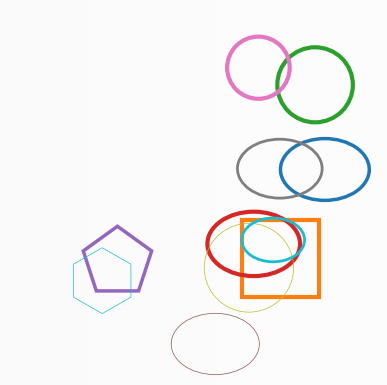[{"shape": "oval", "thickness": 2.5, "radius": 0.57, "center": [0.838, 0.56]}, {"shape": "square", "thickness": 3, "radius": 0.5, "center": [0.725, 0.33]}, {"shape": "circle", "thickness": 3, "radius": 0.49, "center": [0.813, 0.78]}, {"shape": "oval", "thickness": 3, "radius": 0.6, "center": [0.655, 0.367]}, {"shape": "pentagon", "thickness": 2.5, "radius": 0.46, "center": [0.303, 0.319]}, {"shape": "oval", "thickness": 0.5, "radius": 0.57, "center": [0.555, 0.107]}, {"shape": "circle", "thickness": 3, "radius": 0.4, "center": [0.667, 0.824]}, {"shape": "oval", "thickness": 2, "radius": 0.55, "center": [0.722, 0.562]}, {"shape": "circle", "thickness": 0.5, "radius": 0.58, "center": [0.642, 0.305]}, {"shape": "oval", "thickness": 2, "radius": 0.41, "center": [0.705, 0.377]}, {"shape": "hexagon", "thickness": 0.5, "radius": 0.43, "center": [0.264, 0.271]}]